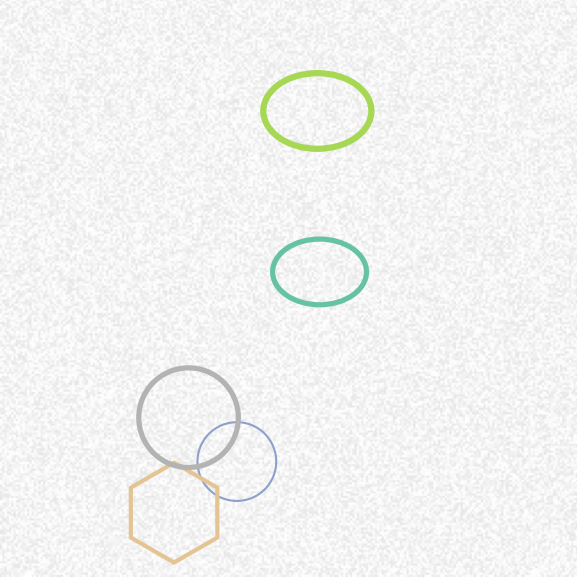[{"shape": "oval", "thickness": 2.5, "radius": 0.41, "center": [0.553, 0.528]}, {"shape": "circle", "thickness": 1, "radius": 0.34, "center": [0.41, 0.2]}, {"shape": "oval", "thickness": 3, "radius": 0.47, "center": [0.55, 0.807]}, {"shape": "hexagon", "thickness": 2, "radius": 0.43, "center": [0.301, 0.112]}, {"shape": "circle", "thickness": 2.5, "radius": 0.43, "center": [0.326, 0.276]}]